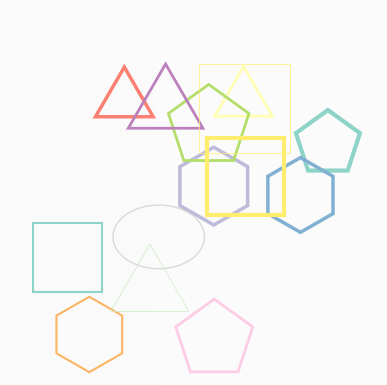[{"shape": "pentagon", "thickness": 3, "radius": 0.43, "center": [0.846, 0.627]}, {"shape": "square", "thickness": 1.5, "radius": 0.44, "center": [0.174, 0.331]}, {"shape": "triangle", "thickness": 2, "radius": 0.43, "center": [0.628, 0.741]}, {"shape": "hexagon", "thickness": 2.5, "radius": 0.5, "center": [0.552, 0.517]}, {"shape": "triangle", "thickness": 2.5, "radius": 0.43, "center": [0.321, 0.74]}, {"shape": "hexagon", "thickness": 2.5, "radius": 0.49, "center": [0.775, 0.494]}, {"shape": "hexagon", "thickness": 1.5, "radius": 0.49, "center": [0.231, 0.131]}, {"shape": "pentagon", "thickness": 2, "radius": 0.55, "center": [0.539, 0.671]}, {"shape": "pentagon", "thickness": 2, "radius": 0.52, "center": [0.553, 0.119]}, {"shape": "oval", "thickness": 1, "radius": 0.59, "center": [0.41, 0.385]}, {"shape": "triangle", "thickness": 2, "radius": 0.56, "center": [0.427, 0.723]}, {"shape": "triangle", "thickness": 0.5, "radius": 0.58, "center": [0.387, 0.249]}, {"shape": "square", "thickness": 0.5, "radius": 0.58, "center": [0.63, 0.718]}, {"shape": "square", "thickness": 3, "radius": 0.5, "center": [0.633, 0.541]}]